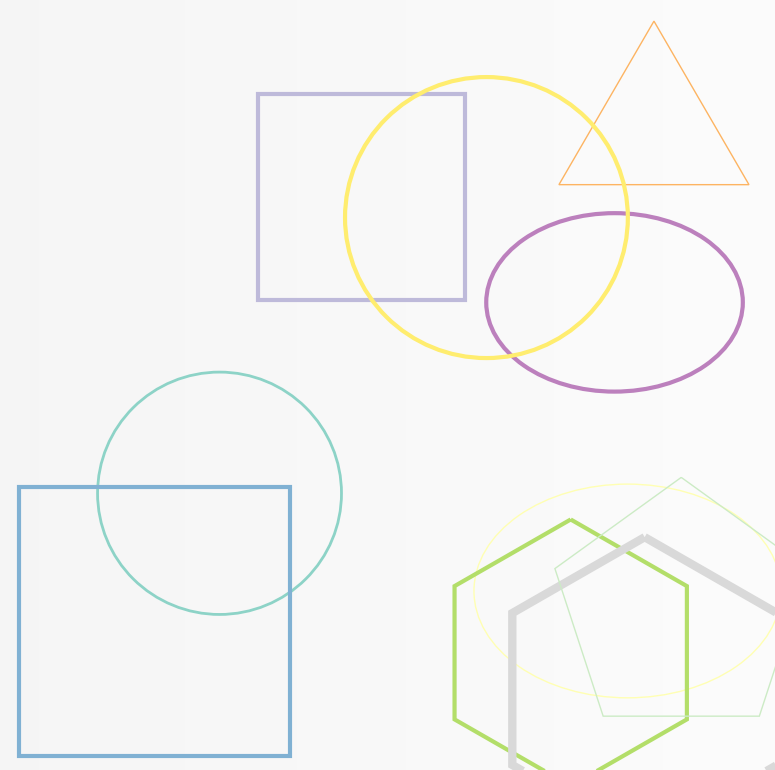[{"shape": "circle", "thickness": 1, "radius": 0.79, "center": [0.283, 0.359]}, {"shape": "oval", "thickness": 0.5, "radius": 0.99, "center": [0.81, 0.233]}, {"shape": "square", "thickness": 1.5, "radius": 0.67, "center": [0.467, 0.744]}, {"shape": "square", "thickness": 1.5, "radius": 0.87, "center": [0.199, 0.193]}, {"shape": "triangle", "thickness": 0.5, "radius": 0.71, "center": [0.844, 0.831]}, {"shape": "hexagon", "thickness": 1.5, "radius": 0.87, "center": [0.736, 0.152]}, {"shape": "hexagon", "thickness": 3, "radius": 0.99, "center": [0.832, 0.105]}, {"shape": "oval", "thickness": 1.5, "radius": 0.83, "center": [0.793, 0.607]}, {"shape": "pentagon", "thickness": 0.5, "radius": 0.86, "center": [0.879, 0.209]}, {"shape": "circle", "thickness": 1.5, "radius": 0.91, "center": [0.628, 0.717]}]